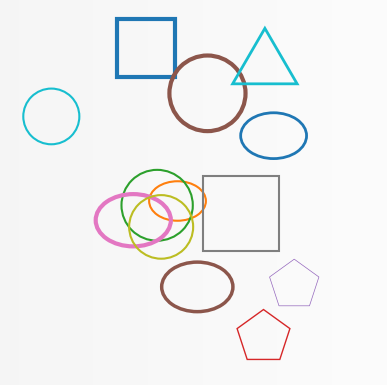[{"shape": "oval", "thickness": 2, "radius": 0.43, "center": [0.706, 0.648]}, {"shape": "square", "thickness": 3, "radius": 0.38, "center": [0.377, 0.875]}, {"shape": "oval", "thickness": 1.5, "radius": 0.37, "center": [0.458, 0.478]}, {"shape": "circle", "thickness": 1.5, "radius": 0.46, "center": [0.406, 0.467]}, {"shape": "pentagon", "thickness": 1, "radius": 0.36, "center": [0.68, 0.124]}, {"shape": "pentagon", "thickness": 0.5, "radius": 0.33, "center": [0.759, 0.26]}, {"shape": "circle", "thickness": 3, "radius": 0.49, "center": [0.535, 0.758]}, {"shape": "oval", "thickness": 2.5, "radius": 0.46, "center": [0.509, 0.255]}, {"shape": "oval", "thickness": 3, "radius": 0.48, "center": [0.344, 0.428]}, {"shape": "square", "thickness": 1.5, "radius": 0.49, "center": [0.622, 0.446]}, {"shape": "circle", "thickness": 1.5, "radius": 0.41, "center": [0.416, 0.411]}, {"shape": "triangle", "thickness": 2, "radius": 0.48, "center": [0.684, 0.83]}, {"shape": "circle", "thickness": 1.5, "radius": 0.36, "center": [0.132, 0.698]}]